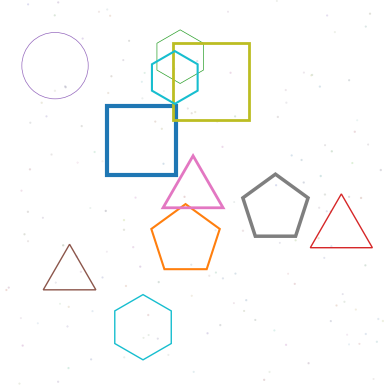[{"shape": "square", "thickness": 3, "radius": 0.45, "center": [0.368, 0.634]}, {"shape": "pentagon", "thickness": 1.5, "radius": 0.47, "center": [0.482, 0.376]}, {"shape": "hexagon", "thickness": 0.5, "radius": 0.35, "center": [0.468, 0.853]}, {"shape": "triangle", "thickness": 1, "radius": 0.47, "center": [0.887, 0.403]}, {"shape": "circle", "thickness": 0.5, "radius": 0.43, "center": [0.143, 0.829]}, {"shape": "triangle", "thickness": 1, "radius": 0.39, "center": [0.181, 0.287]}, {"shape": "triangle", "thickness": 2, "radius": 0.45, "center": [0.501, 0.505]}, {"shape": "pentagon", "thickness": 2.5, "radius": 0.45, "center": [0.715, 0.459]}, {"shape": "square", "thickness": 2, "radius": 0.5, "center": [0.547, 0.789]}, {"shape": "hexagon", "thickness": 1.5, "radius": 0.34, "center": [0.454, 0.799]}, {"shape": "hexagon", "thickness": 1, "radius": 0.42, "center": [0.371, 0.15]}]